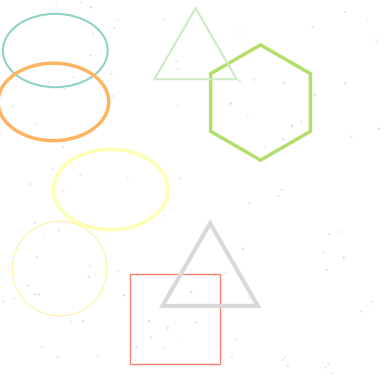[{"shape": "oval", "thickness": 1.5, "radius": 0.68, "center": [0.144, 0.869]}, {"shape": "oval", "thickness": 2.5, "radius": 0.74, "center": [0.288, 0.508]}, {"shape": "square", "thickness": 1, "radius": 0.58, "center": [0.456, 0.172]}, {"shape": "oval", "thickness": 2.5, "radius": 0.72, "center": [0.139, 0.735]}, {"shape": "hexagon", "thickness": 2.5, "radius": 0.75, "center": [0.677, 0.734]}, {"shape": "triangle", "thickness": 3, "radius": 0.72, "center": [0.546, 0.277]}, {"shape": "triangle", "thickness": 1.5, "radius": 0.62, "center": [0.508, 0.856]}, {"shape": "circle", "thickness": 0.5, "radius": 0.62, "center": [0.155, 0.302]}]